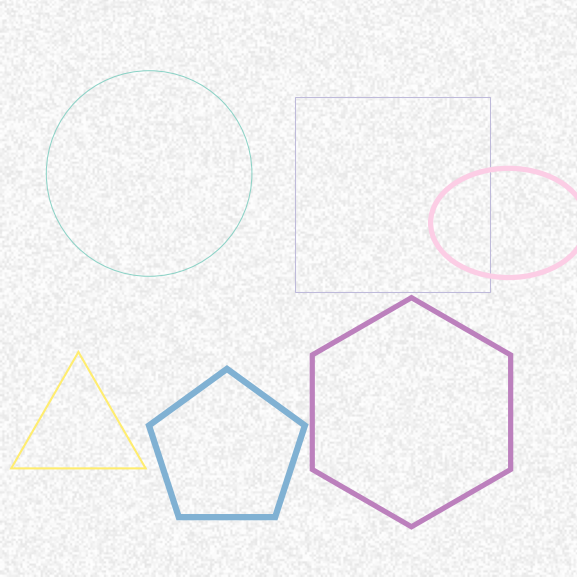[{"shape": "circle", "thickness": 0.5, "radius": 0.89, "center": [0.258, 0.699]}, {"shape": "square", "thickness": 0.5, "radius": 0.84, "center": [0.68, 0.662]}, {"shape": "pentagon", "thickness": 3, "radius": 0.71, "center": [0.393, 0.218]}, {"shape": "oval", "thickness": 2.5, "radius": 0.68, "center": [0.881, 0.613]}, {"shape": "hexagon", "thickness": 2.5, "radius": 0.99, "center": [0.713, 0.285]}, {"shape": "triangle", "thickness": 1, "radius": 0.67, "center": [0.136, 0.255]}]